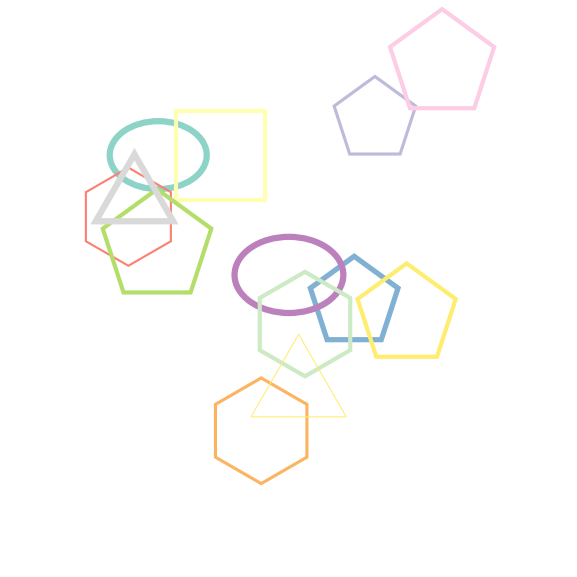[{"shape": "oval", "thickness": 3, "radius": 0.42, "center": [0.274, 0.731]}, {"shape": "square", "thickness": 2, "radius": 0.38, "center": [0.382, 0.73]}, {"shape": "pentagon", "thickness": 1.5, "radius": 0.37, "center": [0.649, 0.792]}, {"shape": "hexagon", "thickness": 1, "radius": 0.42, "center": [0.222, 0.624]}, {"shape": "pentagon", "thickness": 2.5, "radius": 0.4, "center": [0.613, 0.475]}, {"shape": "hexagon", "thickness": 1.5, "radius": 0.46, "center": [0.452, 0.253]}, {"shape": "pentagon", "thickness": 2, "radius": 0.49, "center": [0.272, 0.573]}, {"shape": "pentagon", "thickness": 2, "radius": 0.47, "center": [0.766, 0.888]}, {"shape": "triangle", "thickness": 3, "radius": 0.39, "center": [0.233, 0.655]}, {"shape": "oval", "thickness": 3, "radius": 0.47, "center": [0.5, 0.523]}, {"shape": "hexagon", "thickness": 2, "radius": 0.45, "center": [0.528, 0.438]}, {"shape": "triangle", "thickness": 0.5, "radius": 0.48, "center": [0.517, 0.325]}, {"shape": "pentagon", "thickness": 2, "radius": 0.45, "center": [0.704, 0.454]}]